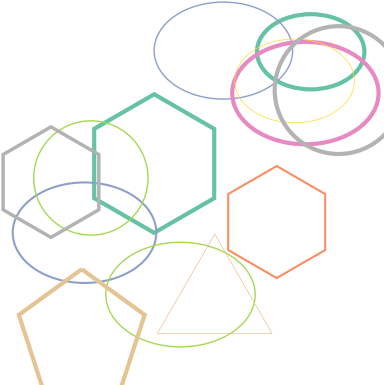[{"shape": "hexagon", "thickness": 3, "radius": 0.9, "center": [0.4, 0.575]}, {"shape": "oval", "thickness": 3, "radius": 0.7, "center": [0.807, 0.866]}, {"shape": "hexagon", "thickness": 1.5, "radius": 0.73, "center": [0.719, 0.423]}, {"shape": "oval", "thickness": 1.5, "radius": 0.93, "center": [0.219, 0.396]}, {"shape": "oval", "thickness": 1, "radius": 0.9, "center": [0.58, 0.869]}, {"shape": "oval", "thickness": 3, "radius": 0.95, "center": [0.793, 0.758]}, {"shape": "oval", "thickness": 1, "radius": 0.97, "center": [0.469, 0.235]}, {"shape": "circle", "thickness": 1, "radius": 0.74, "center": [0.236, 0.538]}, {"shape": "oval", "thickness": 0.5, "radius": 0.78, "center": [0.765, 0.79]}, {"shape": "pentagon", "thickness": 3, "radius": 0.86, "center": [0.212, 0.129]}, {"shape": "triangle", "thickness": 0.5, "radius": 0.86, "center": [0.558, 0.22]}, {"shape": "hexagon", "thickness": 2.5, "radius": 0.72, "center": [0.132, 0.527]}, {"shape": "circle", "thickness": 3, "radius": 0.83, "center": [0.88, 0.766]}]